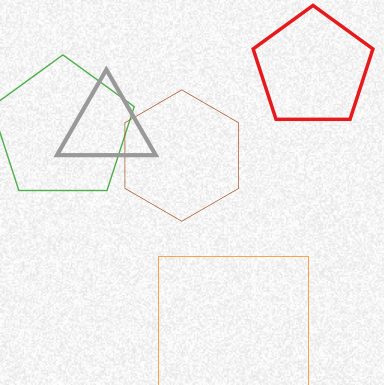[{"shape": "pentagon", "thickness": 2.5, "radius": 0.82, "center": [0.813, 0.822]}, {"shape": "pentagon", "thickness": 1, "radius": 0.97, "center": [0.163, 0.663]}, {"shape": "square", "thickness": 0.5, "radius": 0.97, "center": [0.605, 0.142]}, {"shape": "hexagon", "thickness": 0.5, "radius": 0.85, "center": [0.472, 0.596]}, {"shape": "triangle", "thickness": 3, "radius": 0.74, "center": [0.276, 0.671]}]